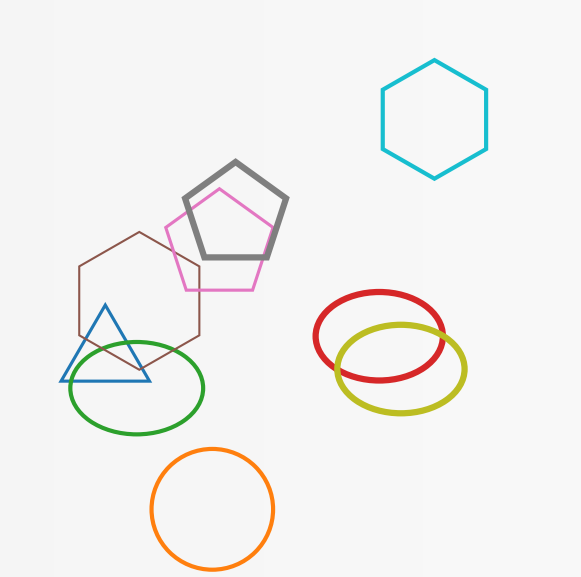[{"shape": "triangle", "thickness": 1.5, "radius": 0.44, "center": [0.181, 0.383]}, {"shape": "circle", "thickness": 2, "radius": 0.52, "center": [0.365, 0.117]}, {"shape": "oval", "thickness": 2, "radius": 0.57, "center": [0.235, 0.327]}, {"shape": "oval", "thickness": 3, "radius": 0.55, "center": [0.652, 0.417]}, {"shape": "hexagon", "thickness": 1, "radius": 0.6, "center": [0.24, 0.478]}, {"shape": "pentagon", "thickness": 1.5, "radius": 0.49, "center": [0.377, 0.575]}, {"shape": "pentagon", "thickness": 3, "radius": 0.46, "center": [0.405, 0.627]}, {"shape": "oval", "thickness": 3, "radius": 0.55, "center": [0.69, 0.36]}, {"shape": "hexagon", "thickness": 2, "radius": 0.51, "center": [0.747, 0.792]}]